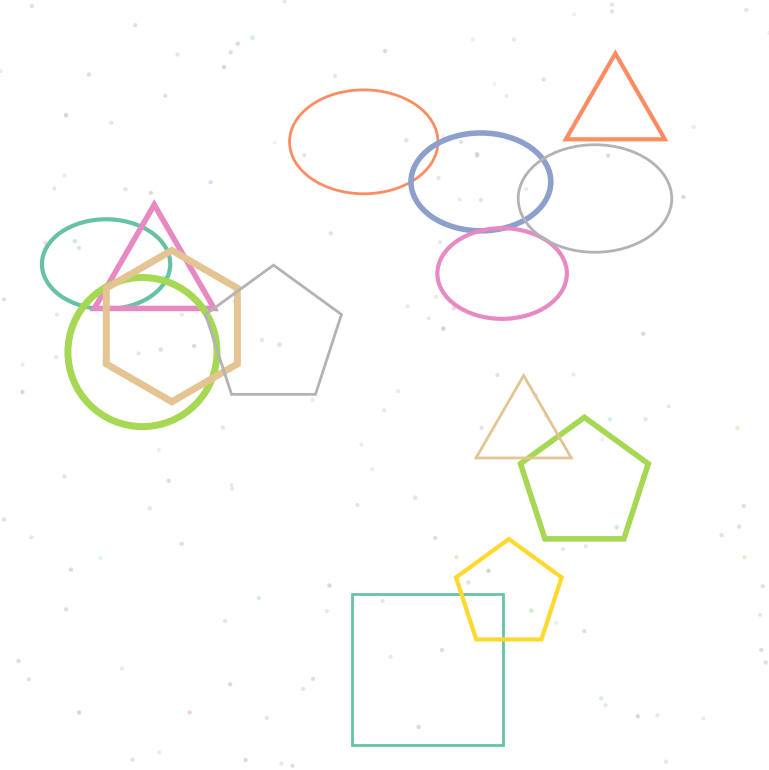[{"shape": "oval", "thickness": 1.5, "radius": 0.42, "center": [0.138, 0.657]}, {"shape": "square", "thickness": 1, "radius": 0.49, "center": [0.555, 0.131]}, {"shape": "oval", "thickness": 1, "radius": 0.48, "center": [0.472, 0.816]}, {"shape": "triangle", "thickness": 1.5, "radius": 0.37, "center": [0.799, 0.856]}, {"shape": "oval", "thickness": 2, "radius": 0.45, "center": [0.625, 0.764]}, {"shape": "oval", "thickness": 1.5, "radius": 0.42, "center": [0.652, 0.645]}, {"shape": "triangle", "thickness": 2, "radius": 0.45, "center": [0.2, 0.644]}, {"shape": "circle", "thickness": 2.5, "radius": 0.48, "center": [0.185, 0.543]}, {"shape": "pentagon", "thickness": 2, "radius": 0.44, "center": [0.759, 0.371]}, {"shape": "pentagon", "thickness": 1.5, "radius": 0.36, "center": [0.661, 0.228]}, {"shape": "hexagon", "thickness": 2.5, "radius": 0.49, "center": [0.223, 0.577]}, {"shape": "triangle", "thickness": 1, "radius": 0.36, "center": [0.68, 0.441]}, {"shape": "oval", "thickness": 1, "radius": 0.5, "center": [0.773, 0.742]}, {"shape": "pentagon", "thickness": 1, "radius": 0.46, "center": [0.355, 0.563]}]